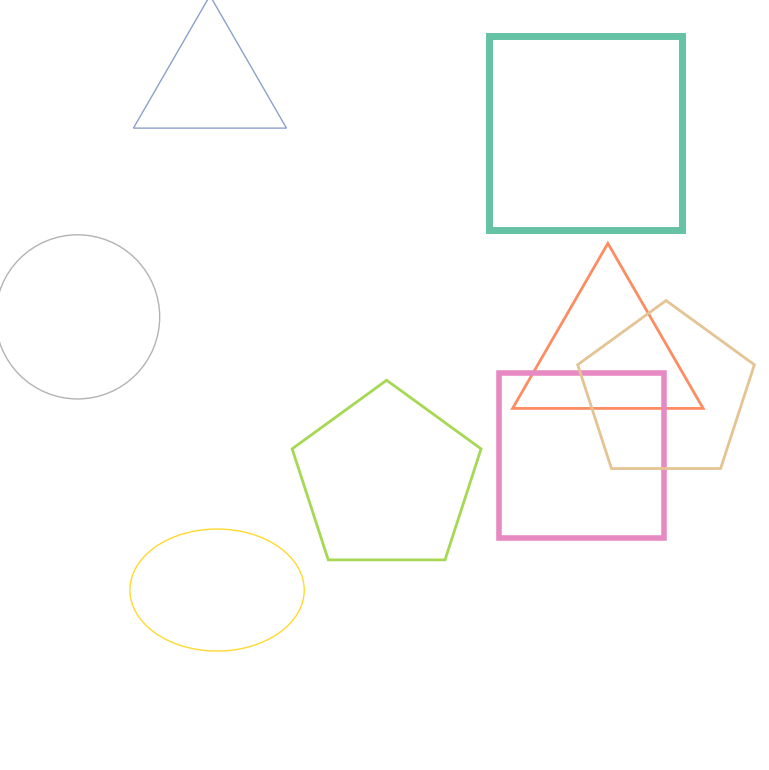[{"shape": "square", "thickness": 2.5, "radius": 0.63, "center": [0.76, 0.827]}, {"shape": "triangle", "thickness": 1, "radius": 0.71, "center": [0.789, 0.541]}, {"shape": "triangle", "thickness": 0.5, "radius": 0.57, "center": [0.273, 0.891]}, {"shape": "square", "thickness": 2, "radius": 0.53, "center": [0.755, 0.409]}, {"shape": "pentagon", "thickness": 1, "radius": 0.64, "center": [0.502, 0.377]}, {"shape": "oval", "thickness": 0.5, "radius": 0.57, "center": [0.282, 0.234]}, {"shape": "pentagon", "thickness": 1, "radius": 0.6, "center": [0.865, 0.489]}, {"shape": "circle", "thickness": 0.5, "radius": 0.53, "center": [0.101, 0.588]}]